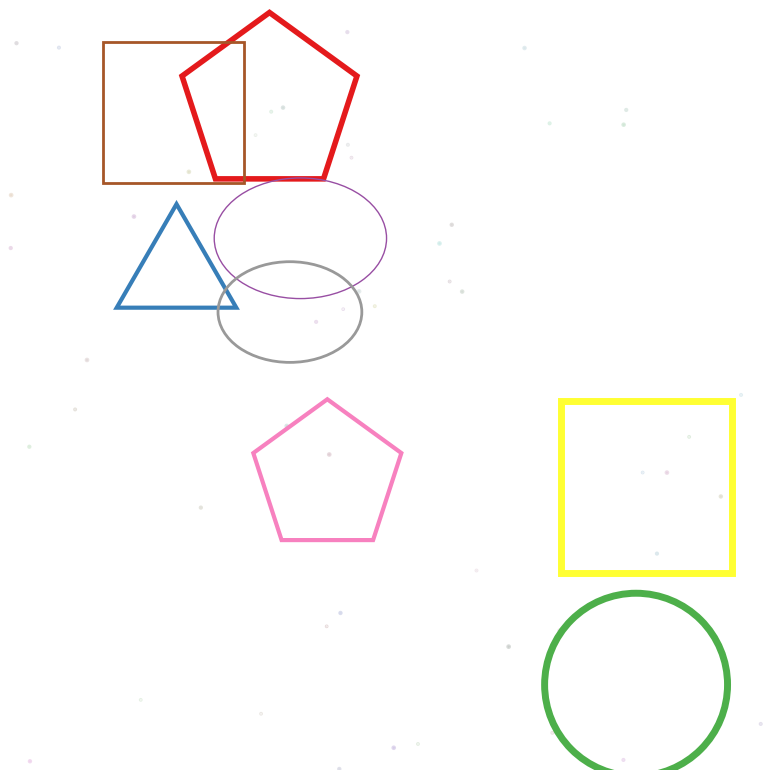[{"shape": "pentagon", "thickness": 2, "radius": 0.6, "center": [0.35, 0.864]}, {"shape": "triangle", "thickness": 1.5, "radius": 0.45, "center": [0.229, 0.645]}, {"shape": "circle", "thickness": 2.5, "radius": 0.59, "center": [0.826, 0.111]}, {"shape": "oval", "thickness": 0.5, "radius": 0.56, "center": [0.39, 0.691]}, {"shape": "square", "thickness": 2.5, "radius": 0.56, "center": [0.84, 0.368]}, {"shape": "square", "thickness": 1, "radius": 0.46, "center": [0.226, 0.854]}, {"shape": "pentagon", "thickness": 1.5, "radius": 0.51, "center": [0.425, 0.38]}, {"shape": "oval", "thickness": 1, "radius": 0.47, "center": [0.377, 0.595]}]